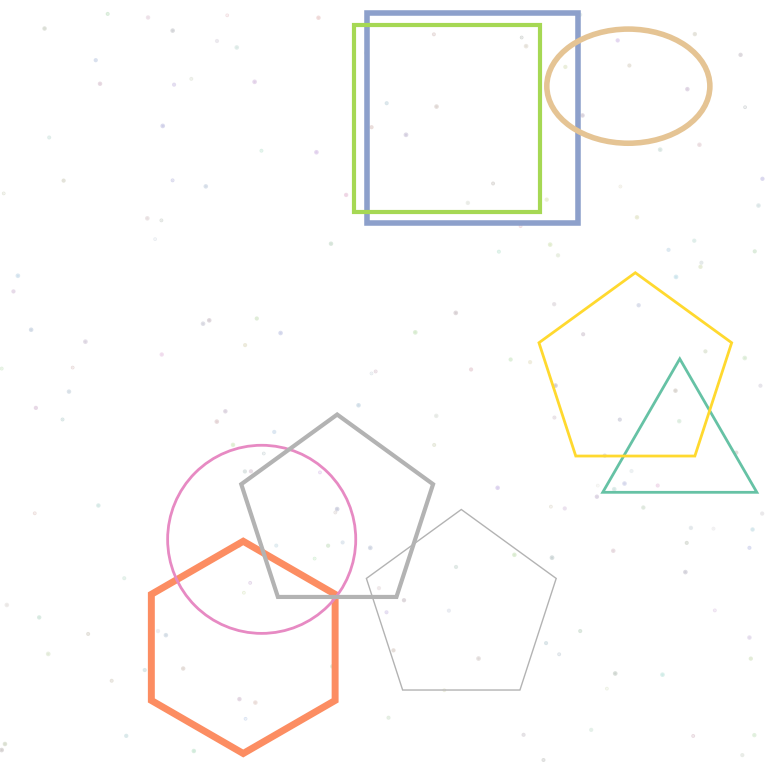[{"shape": "triangle", "thickness": 1, "radius": 0.58, "center": [0.883, 0.418]}, {"shape": "hexagon", "thickness": 2.5, "radius": 0.69, "center": [0.316, 0.159]}, {"shape": "square", "thickness": 2, "radius": 0.68, "center": [0.613, 0.847]}, {"shape": "circle", "thickness": 1, "radius": 0.61, "center": [0.34, 0.3]}, {"shape": "square", "thickness": 1.5, "radius": 0.61, "center": [0.581, 0.846]}, {"shape": "pentagon", "thickness": 1, "radius": 0.66, "center": [0.825, 0.514]}, {"shape": "oval", "thickness": 2, "radius": 0.53, "center": [0.816, 0.888]}, {"shape": "pentagon", "thickness": 0.5, "radius": 0.65, "center": [0.599, 0.209]}, {"shape": "pentagon", "thickness": 1.5, "radius": 0.65, "center": [0.438, 0.331]}]